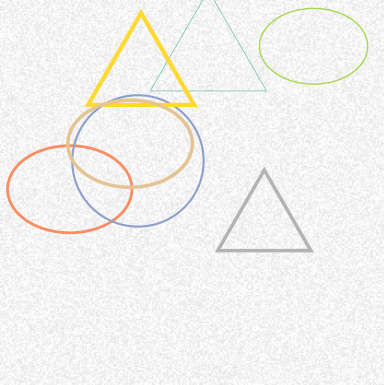[{"shape": "triangle", "thickness": 0.5, "radius": 0.87, "center": [0.541, 0.851]}, {"shape": "oval", "thickness": 2, "radius": 0.81, "center": [0.181, 0.509]}, {"shape": "circle", "thickness": 1.5, "radius": 0.85, "center": [0.358, 0.582]}, {"shape": "oval", "thickness": 1, "radius": 0.7, "center": [0.815, 0.88]}, {"shape": "triangle", "thickness": 3, "radius": 0.8, "center": [0.367, 0.807]}, {"shape": "oval", "thickness": 2.5, "radius": 0.81, "center": [0.338, 0.627]}, {"shape": "triangle", "thickness": 2.5, "radius": 0.7, "center": [0.686, 0.419]}]